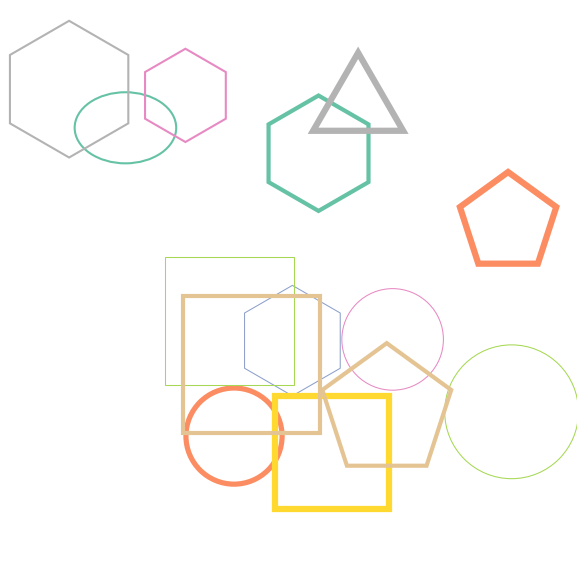[{"shape": "oval", "thickness": 1, "radius": 0.44, "center": [0.217, 0.778]}, {"shape": "hexagon", "thickness": 2, "radius": 0.5, "center": [0.552, 0.734]}, {"shape": "circle", "thickness": 2.5, "radius": 0.42, "center": [0.405, 0.244]}, {"shape": "pentagon", "thickness": 3, "radius": 0.44, "center": [0.88, 0.614]}, {"shape": "hexagon", "thickness": 0.5, "radius": 0.48, "center": [0.506, 0.409]}, {"shape": "hexagon", "thickness": 1, "radius": 0.4, "center": [0.321, 0.834]}, {"shape": "circle", "thickness": 0.5, "radius": 0.44, "center": [0.68, 0.411]}, {"shape": "square", "thickness": 0.5, "radius": 0.56, "center": [0.397, 0.443]}, {"shape": "circle", "thickness": 0.5, "radius": 0.58, "center": [0.886, 0.286]}, {"shape": "square", "thickness": 3, "radius": 0.49, "center": [0.574, 0.216]}, {"shape": "square", "thickness": 2, "radius": 0.59, "center": [0.436, 0.368]}, {"shape": "pentagon", "thickness": 2, "radius": 0.59, "center": [0.67, 0.288]}, {"shape": "hexagon", "thickness": 1, "radius": 0.59, "center": [0.12, 0.845]}, {"shape": "triangle", "thickness": 3, "radius": 0.45, "center": [0.62, 0.818]}]